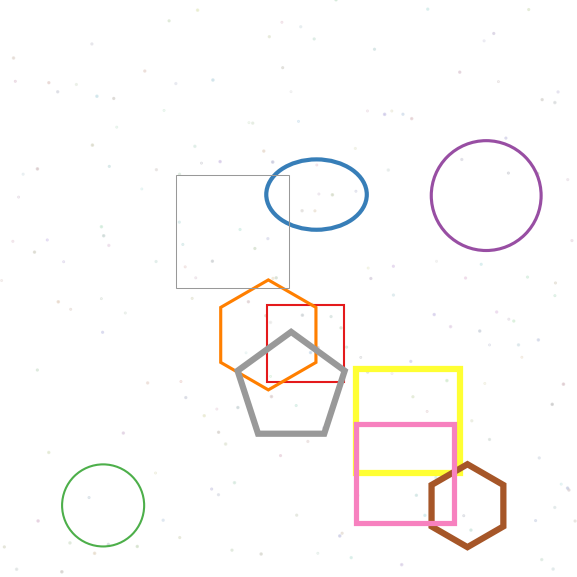[{"shape": "square", "thickness": 1, "radius": 0.33, "center": [0.529, 0.404]}, {"shape": "oval", "thickness": 2, "radius": 0.44, "center": [0.548, 0.662]}, {"shape": "circle", "thickness": 1, "radius": 0.36, "center": [0.179, 0.124]}, {"shape": "circle", "thickness": 1.5, "radius": 0.48, "center": [0.842, 0.66]}, {"shape": "hexagon", "thickness": 1.5, "radius": 0.48, "center": [0.465, 0.419]}, {"shape": "square", "thickness": 3, "radius": 0.45, "center": [0.706, 0.27]}, {"shape": "hexagon", "thickness": 3, "radius": 0.36, "center": [0.809, 0.123]}, {"shape": "square", "thickness": 2.5, "radius": 0.43, "center": [0.701, 0.179]}, {"shape": "pentagon", "thickness": 3, "radius": 0.49, "center": [0.504, 0.327]}, {"shape": "square", "thickness": 0.5, "radius": 0.49, "center": [0.402, 0.598]}]